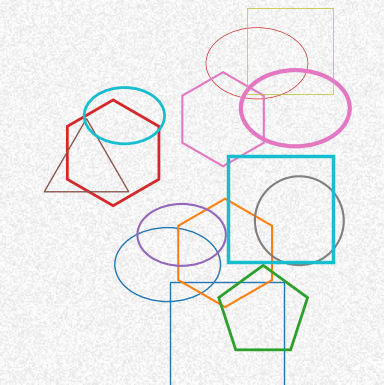[{"shape": "square", "thickness": 1, "radius": 0.74, "center": [0.589, 0.12]}, {"shape": "oval", "thickness": 1, "radius": 0.69, "center": [0.435, 0.313]}, {"shape": "hexagon", "thickness": 1.5, "radius": 0.7, "center": [0.585, 0.343]}, {"shape": "pentagon", "thickness": 2, "radius": 0.61, "center": [0.684, 0.189]}, {"shape": "oval", "thickness": 0.5, "radius": 0.66, "center": [0.667, 0.836]}, {"shape": "hexagon", "thickness": 2, "radius": 0.69, "center": [0.294, 0.603]}, {"shape": "oval", "thickness": 1.5, "radius": 0.57, "center": [0.472, 0.39]}, {"shape": "triangle", "thickness": 1, "radius": 0.63, "center": [0.225, 0.565]}, {"shape": "hexagon", "thickness": 1.5, "radius": 0.61, "center": [0.579, 0.69]}, {"shape": "oval", "thickness": 3, "radius": 0.71, "center": [0.767, 0.719]}, {"shape": "circle", "thickness": 1.5, "radius": 0.58, "center": [0.778, 0.427]}, {"shape": "square", "thickness": 0.5, "radius": 0.56, "center": [0.754, 0.868]}, {"shape": "oval", "thickness": 2, "radius": 0.52, "center": [0.323, 0.7]}, {"shape": "square", "thickness": 2.5, "radius": 0.69, "center": [0.729, 0.457]}]